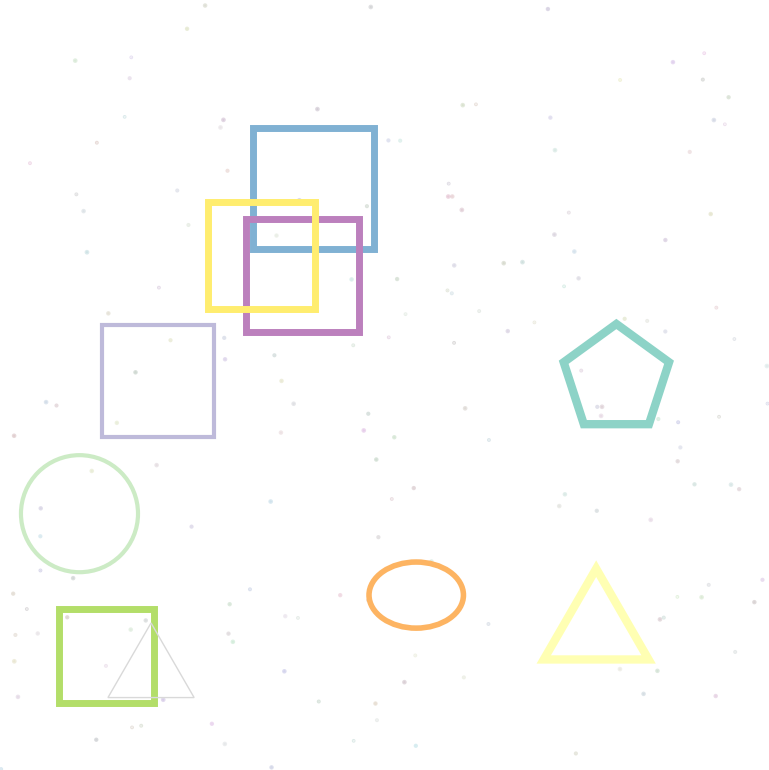[{"shape": "pentagon", "thickness": 3, "radius": 0.36, "center": [0.8, 0.507]}, {"shape": "triangle", "thickness": 3, "radius": 0.39, "center": [0.774, 0.183]}, {"shape": "square", "thickness": 1.5, "radius": 0.36, "center": [0.205, 0.505]}, {"shape": "square", "thickness": 2.5, "radius": 0.39, "center": [0.407, 0.755]}, {"shape": "oval", "thickness": 2, "radius": 0.31, "center": [0.541, 0.227]}, {"shape": "square", "thickness": 2.5, "radius": 0.31, "center": [0.138, 0.148]}, {"shape": "triangle", "thickness": 0.5, "radius": 0.32, "center": [0.196, 0.126]}, {"shape": "square", "thickness": 2.5, "radius": 0.37, "center": [0.393, 0.642]}, {"shape": "circle", "thickness": 1.5, "radius": 0.38, "center": [0.103, 0.333]}, {"shape": "square", "thickness": 2.5, "radius": 0.35, "center": [0.34, 0.668]}]